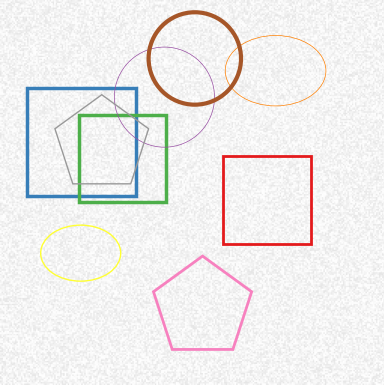[{"shape": "square", "thickness": 2, "radius": 0.57, "center": [0.693, 0.481]}, {"shape": "square", "thickness": 2.5, "radius": 0.71, "center": [0.212, 0.631]}, {"shape": "square", "thickness": 2.5, "radius": 0.56, "center": [0.318, 0.588]}, {"shape": "circle", "thickness": 0.5, "radius": 0.65, "center": [0.427, 0.748]}, {"shape": "oval", "thickness": 0.5, "radius": 0.65, "center": [0.716, 0.816]}, {"shape": "oval", "thickness": 1, "radius": 0.52, "center": [0.21, 0.342]}, {"shape": "circle", "thickness": 3, "radius": 0.6, "center": [0.506, 0.848]}, {"shape": "pentagon", "thickness": 2, "radius": 0.67, "center": [0.526, 0.201]}, {"shape": "pentagon", "thickness": 1, "radius": 0.64, "center": [0.264, 0.626]}]